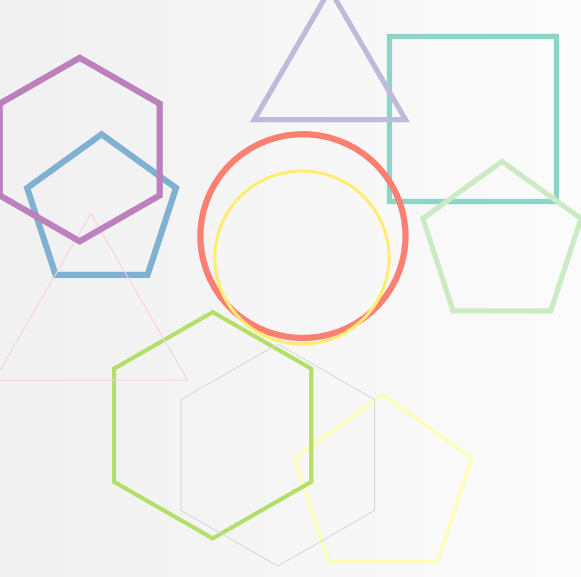[{"shape": "square", "thickness": 2.5, "radius": 0.72, "center": [0.813, 0.794]}, {"shape": "pentagon", "thickness": 1.5, "radius": 0.8, "center": [0.659, 0.156]}, {"shape": "triangle", "thickness": 2.5, "radius": 0.75, "center": [0.568, 0.867]}, {"shape": "circle", "thickness": 3, "radius": 0.88, "center": [0.521, 0.59]}, {"shape": "pentagon", "thickness": 3, "radius": 0.67, "center": [0.175, 0.632]}, {"shape": "hexagon", "thickness": 2, "radius": 0.98, "center": [0.366, 0.263]}, {"shape": "triangle", "thickness": 0.5, "radius": 0.96, "center": [0.156, 0.437]}, {"shape": "hexagon", "thickness": 0.5, "radius": 0.96, "center": [0.478, 0.211]}, {"shape": "hexagon", "thickness": 3, "radius": 0.79, "center": [0.137, 0.74]}, {"shape": "pentagon", "thickness": 2.5, "radius": 0.72, "center": [0.864, 0.577]}, {"shape": "circle", "thickness": 1.5, "radius": 0.75, "center": [0.519, 0.553]}]